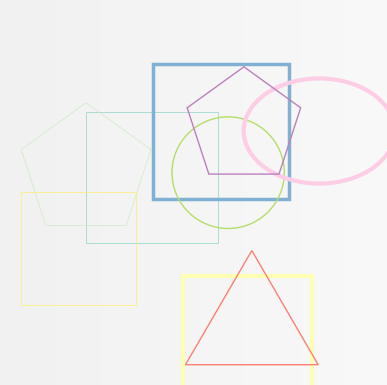[{"shape": "square", "thickness": 0.5, "radius": 0.85, "center": [0.393, 0.539]}, {"shape": "square", "thickness": 3, "radius": 0.83, "center": [0.638, 0.116]}, {"shape": "triangle", "thickness": 1, "radius": 0.99, "center": [0.65, 0.152]}, {"shape": "square", "thickness": 2.5, "radius": 0.88, "center": [0.57, 0.659]}, {"shape": "circle", "thickness": 1, "radius": 0.72, "center": [0.589, 0.551]}, {"shape": "oval", "thickness": 3, "radius": 0.97, "center": [0.824, 0.66]}, {"shape": "pentagon", "thickness": 1, "radius": 0.77, "center": [0.629, 0.672]}, {"shape": "pentagon", "thickness": 0.5, "radius": 0.88, "center": [0.222, 0.557]}, {"shape": "square", "thickness": 0.5, "radius": 0.74, "center": [0.202, 0.355]}]